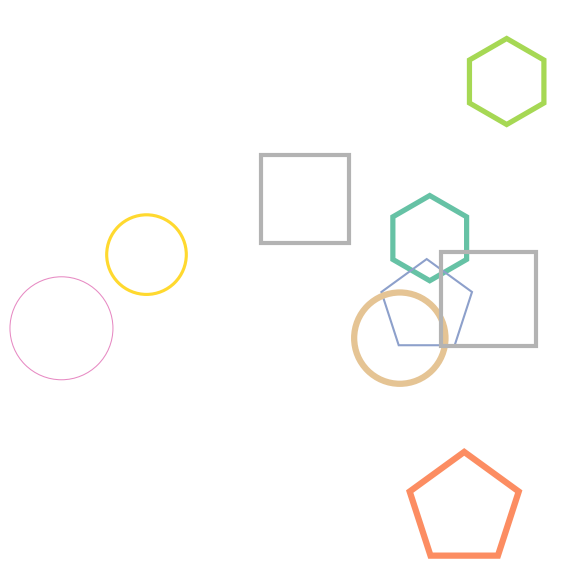[{"shape": "hexagon", "thickness": 2.5, "radius": 0.37, "center": [0.744, 0.587]}, {"shape": "pentagon", "thickness": 3, "radius": 0.5, "center": [0.804, 0.117]}, {"shape": "pentagon", "thickness": 1, "radius": 0.41, "center": [0.739, 0.468]}, {"shape": "circle", "thickness": 0.5, "radius": 0.45, "center": [0.106, 0.431]}, {"shape": "hexagon", "thickness": 2.5, "radius": 0.37, "center": [0.877, 0.858]}, {"shape": "circle", "thickness": 1.5, "radius": 0.34, "center": [0.254, 0.558]}, {"shape": "circle", "thickness": 3, "radius": 0.4, "center": [0.692, 0.414]}, {"shape": "square", "thickness": 2, "radius": 0.38, "center": [0.528, 0.655]}, {"shape": "square", "thickness": 2, "radius": 0.41, "center": [0.846, 0.481]}]